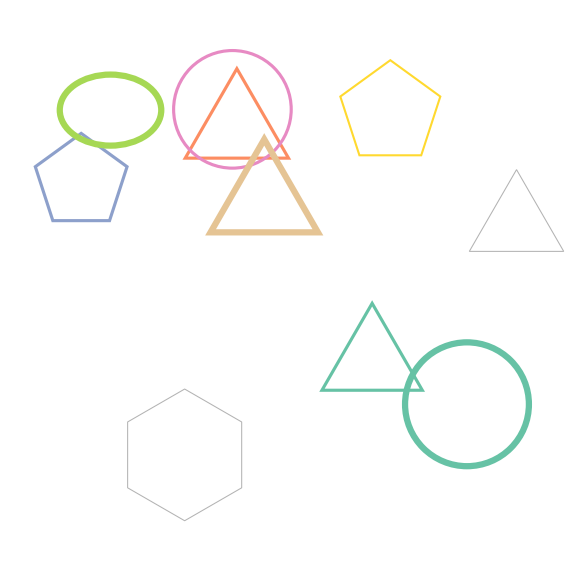[{"shape": "triangle", "thickness": 1.5, "radius": 0.5, "center": [0.644, 0.374]}, {"shape": "circle", "thickness": 3, "radius": 0.54, "center": [0.809, 0.299]}, {"shape": "triangle", "thickness": 1.5, "radius": 0.52, "center": [0.41, 0.777]}, {"shape": "pentagon", "thickness": 1.5, "radius": 0.42, "center": [0.141, 0.685]}, {"shape": "circle", "thickness": 1.5, "radius": 0.51, "center": [0.402, 0.81]}, {"shape": "oval", "thickness": 3, "radius": 0.44, "center": [0.191, 0.808]}, {"shape": "pentagon", "thickness": 1, "radius": 0.46, "center": [0.676, 0.804]}, {"shape": "triangle", "thickness": 3, "radius": 0.54, "center": [0.458, 0.65]}, {"shape": "hexagon", "thickness": 0.5, "radius": 0.57, "center": [0.32, 0.211]}, {"shape": "triangle", "thickness": 0.5, "radius": 0.47, "center": [0.894, 0.611]}]